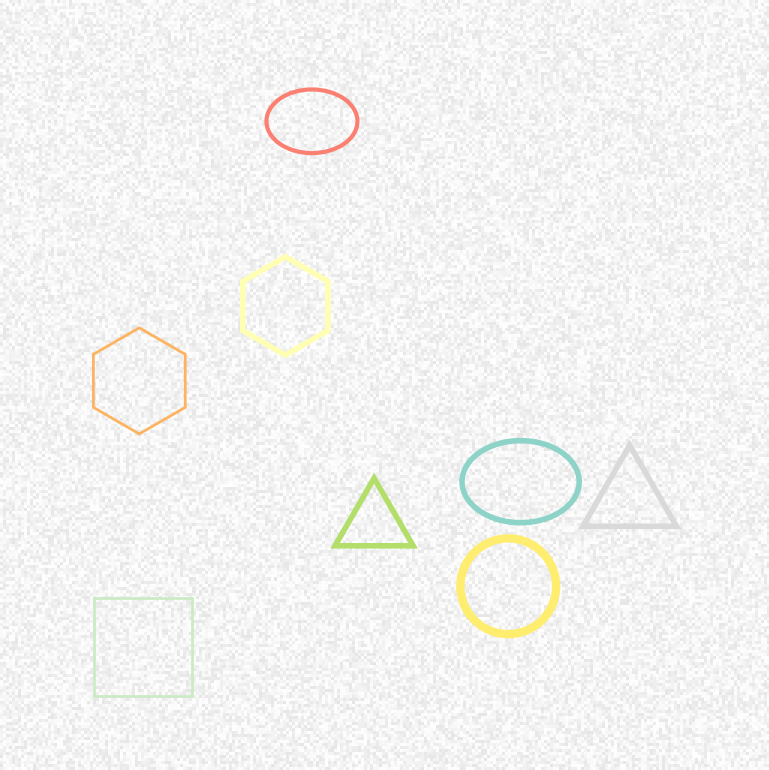[{"shape": "oval", "thickness": 2, "radius": 0.38, "center": [0.676, 0.374]}, {"shape": "hexagon", "thickness": 2, "radius": 0.32, "center": [0.371, 0.603]}, {"shape": "oval", "thickness": 1.5, "radius": 0.3, "center": [0.405, 0.842]}, {"shape": "hexagon", "thickness": 1, "radius": 0.34, "center": [0.181, 0.505]}, {"shape": "triangle", "thickness": 2, "radius": 0.29, "center": [0.486, 0.32]}, {"shape": "triangle", "thickness": 2, "radius": 0.35, "center": [0.818, 0.352]}, {"shape": "square", "thickness": 1, "radius": 0.32, "center": [0.186, 0.159]}, {"shape": "circle", "thickness": 3, "radius": 0.31, "center": [0.66, 0.239]}]